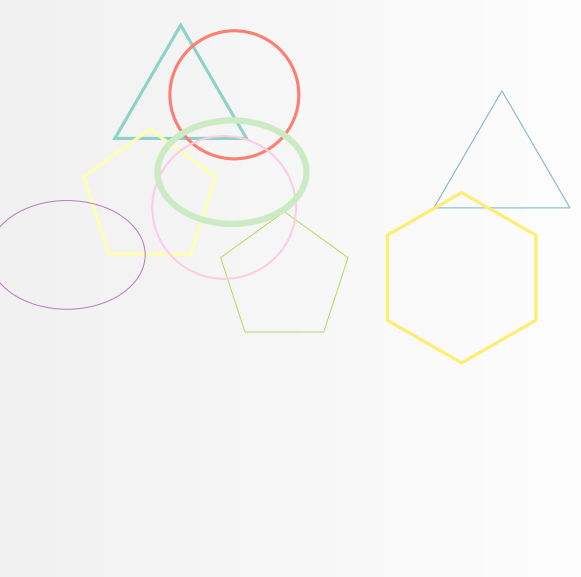[{"shape": "triangle", "thickness": 1.5, "radius": 0.65, "center": [0.311, 0.825]}, {"shape": "pentagon", "thickness": 1.5, "radius": 0.6, "center": [0.258, 0.656]}, {"shape": "circle", "thickness": 1.5, "radius": 0.55, "center": [0.403, 0.835]}, {"shape": "triangle", "thickness": 0.5, "radius": 0.68, "center": [0.863, 0.707]}, {"shape": "pentagon", "thickness": 0.5, "radius": 0.58, "center": [0.489, 0.517]}, {"shape": "circle", "thickness": 1, "radius": 0.62, "center": [0.386, 0.64]}, {"shape": "oval", "thickness": 0.5, "radius": 0.67, "center": [0.115, 0.558]}, {"shape": "oval", "thickness": 3, "radius": 0.64, "center": [0.399, 0.701]}, {"shape": "hexagon", "thickness": 1.5, "radius": 0.74, "center": [0.794, 0.518]}]